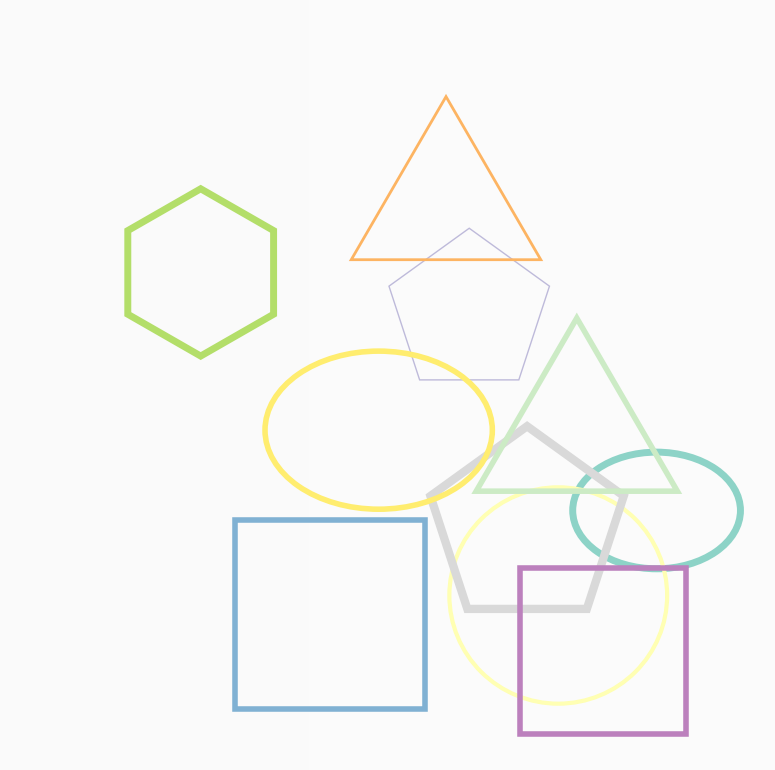[{"shape": "oval", "thickness": 2.5, "radius": 0.54, "center": [0.847, 0.337]}, {"shape": "circle", "thickness": 1.5, "radius": 0.7, "center": [0.72, 0.227]}, {"shape": "pentagon", "thickness": 0.5, "radius": 0.54, "center": [0.605, 0.595]}, {"shape": "square", "thickness": 2, "radius": 0.61, "center": [0.426, 0.201]}, {"shape": "triangle", "thickness": 1, "radius": 0.71, "center": [0.576, 0.733]}, {"shape": "hexagon", "thickness": 2.5, "radius": 0.54, "center": [0.259, 0.646]}, {"shape": "pentagon", "thickness": 3, "radius": 0.66, "center": [0.68, 0.315]}, {"shape": "square", "thickness": 2, "radius": 0.54, "center": [0.778, 0.154]}, {"shape": "triangle", "thickness": 2, "radius": 0.75, "center": [0.744, 0.437]}, {"shape": "oval", "thickness": 2, "radius": 0.73, "center": [0.489, 0.441]}]